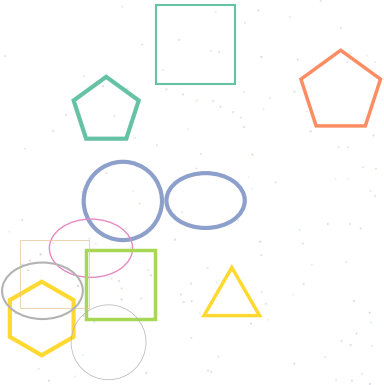[{"shape": "square", "thickness": 1.5, "radius": 0.52, "center": [0.508, 0.885]}, {"shape": "pentagon", "thickness": 3, "radius": 0.44, "center": [0.276, 0.712]}, {"shape": "pentagon", "thickness": 2.5, "radius": 0.54, "center": [0.885, 0.761]}, {"shape": "circle", "thickness": 3, "radius": 0.51, "center": [0.319, 0.478]}, {"shape": "oval", "thickness": 3, "radius": 0.51, "center": [0.534, 0.479]}, {"shape": "oval", "thickness": 1, "radius": 0.54, "center": [0.236, 0.355]}, {"shape": "square", "thickness": 2.5, "radius": 0.45, "center": [0.314, 0.26]}, {"shape": "hexagon", "thickness": 3, "radius": 0.48, "center": [0.108, 0.173]}, {"shape": "triangle", "thickness": 2.5, "radius": 0.42, "center": [0.602, 0.222]}, {"shape": "square", "thickness": 0.5, "radius": 0.45, "center": [0.141, 0.288]}, {"shape": "oval", "thickness": 1.5, "radius": 0.52, "center": [0.11, 0.245]}, {"shape": "circle", "thickness": 0.5, "radius": 0.49, "center": [0.282, 0.111]}]